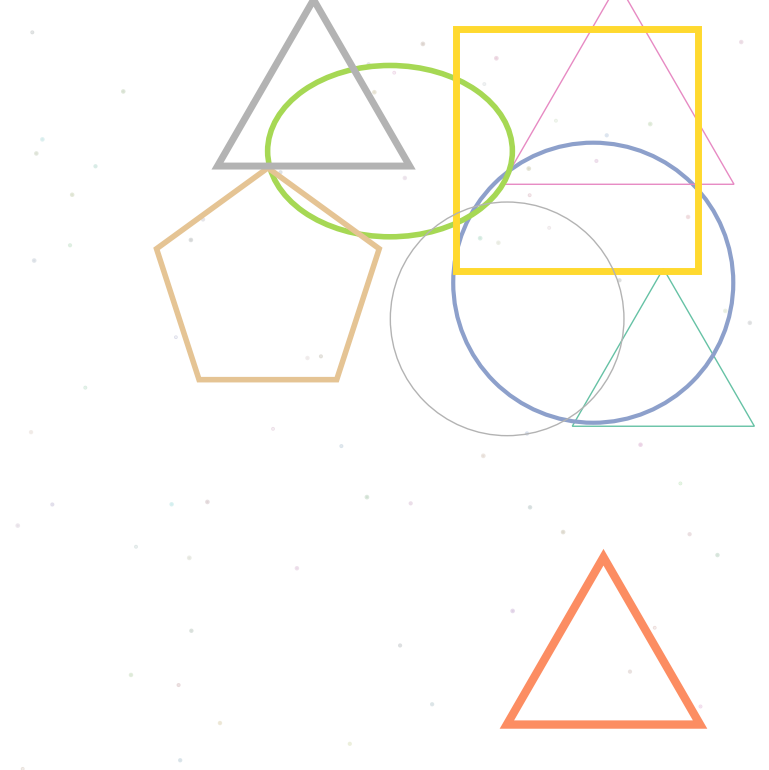[{"shape": "triangle", "thickness": 0.5, "radius": 0.68, "center": [0.861, 0.515]}, {"shape": "triangle", "thickness": 3, "radius": 0.72, "center": [0.784, 0.131]}, {"shape": "circle", "thickness": 1.5, "radius": 0.91, "center": [0.77, 0.633]}, {"shape": "triangle", "thickness": 0.5, "radius": 0.87, "center": [0.803, 0.848]}, {"shape": "oval", "thickness": 2, "radius": 0.79, "center": [0.506, 0.804]}, {"shape": "square", "thickness": 2.5, "radius": 0.78, "center": [0.749, 0.806]}, {"shape": "pentagon", "thickness": 2, "radius": 0.76, "center": [0.348, 0.63]}, {"shape": "triangle", "thickness": 2.5, "radius": 0.72, "center": [0.407, 0.856]}, {"shape": "circle", "thickness": 0.5, "radius": 0.76, "center": [0.659, 0.586]}]